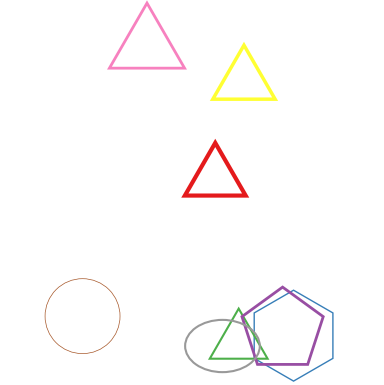[{"shape": "triangle", "thickness": 3, "radius": 0.46, "center": [0.559, 0.538]}, {"shape": "hexagon", "thickness": 1, "radius": 0.59, "center": [0.762, 0.128]}, {"shape": "triangle", "thickness": 1.5, "radius": 0.43, "center": [0.62, 0.112]}, {"shape": "pentagon", "thickness": 2, "radius": 0.55, "center": [0.734, 0.143]}, {"shape": "triangle", "thickness": 2.5, "radius": 0.47, "center": [0.634, 0.789]}, {"shape": "circle", "thickness": 0.5, "radius": 0.49, "center": [0.214, 0.179]}, {"shape": "triangle", "thickness": 2, "radius": 0.56, "center": [0.382, 0.879]}, {"shape": "oval", "thickness": 1.5, "radius": 0.48, "center": [0.578, 0.101]}]